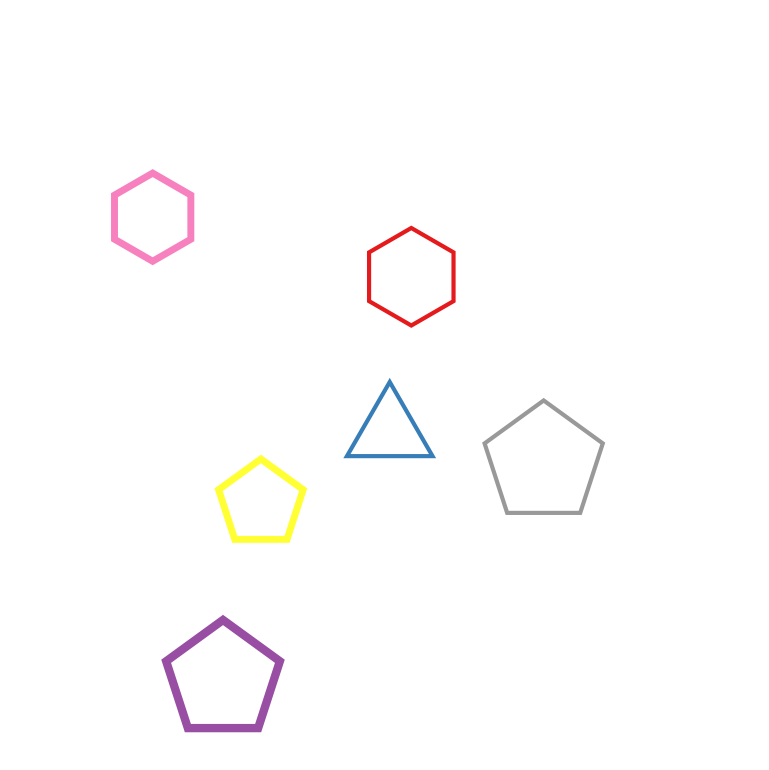[{"shape": "hexagon", "thickness": 1.5, "radius": 0.32, "center": [0.534, 0.641]}, {"shape": "triangle", "thickness": 1.5, "radius": 0.32, "center": [0.506, 0.44]}, {"shape": "pentagon", "thickness": 3, "radius": 0.39, "center": [0.29, 0.117]}, {"shape": "pentagon", "thickness": 2.5, "radius": 0.29, "center": [0.339, 0.346]}, {"shape": "hexagon", "thickness": 2.5, "radius": 0.29, "center": [0.198, 0.718]}, {"shape": "pentagon", "thickness": 1.5, "radius": 0.4, "center": [0.706, 0.399]}]